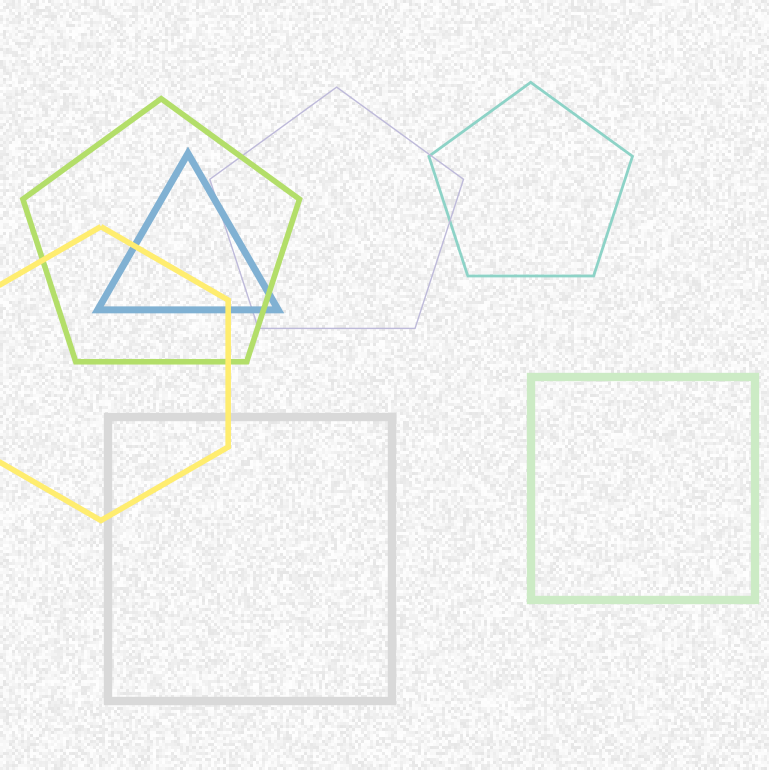[{"shape": "pentagon", "thickness": 1, "radius": 0.7, "center": [0.689, 0.754]}, {"shape": "pentagon", "thickness": 0.5, "radius": 0.87, "center": [0.437, 0.714]}, {"shape": "triangle", "thickness": 2.5, "radius": 0.68, "center": [0.244, 0.665]}, {"shape": "pentagon", "thickness": 2, "radius": 0.94, "center": [0.209, 0.683]}, {"shape": "square", "thickness": 3, "radius": 0.92, "center": [0.325, 0.274]}, {"shape": "square", "thickness": 3, "radius": 0.73, "center": [0.835, 0.366]}, {"shape": "hexagon", "thickness": 2, "radius": 0.95, "center": [0.131, 0.515]}]